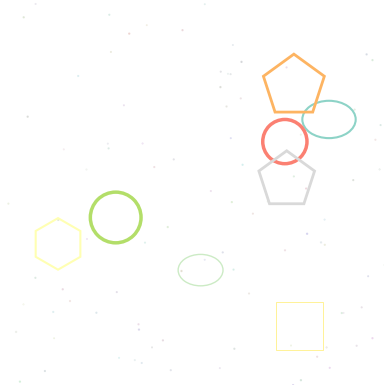[{"shape": "oval", "thickness": 1.5, "radius": 0.35, "center": [0.855, 0.69]}, {"shape": "hexagon", "thickness": 1.5, "radius": 0.33, "center": [0.151, 0.367]}, {"shape": "circle", "thickness": 2.5, "radius": 0.29, "center": [0.74, 0.632]}, {"shape": "pentagon", "thickness": 2, "radius": 0.42, "center": [0.763, 0.776]}, {"shape": "circle", "thickness": 2.5, "radius": 0.33, "center": [0.3, 0.435]}, {"shape": "pentagon", "thickness": 2, "radius": 0.38, "center": [0.745, 0.532]}, {"shape": "oval", "thickness": 1, "radius": 0.29, "center": [0.521, 0.298]}, {"shape": "square", "thickness": 0.5, "radius": 0.31, "center": [0.778, 0.152]}]